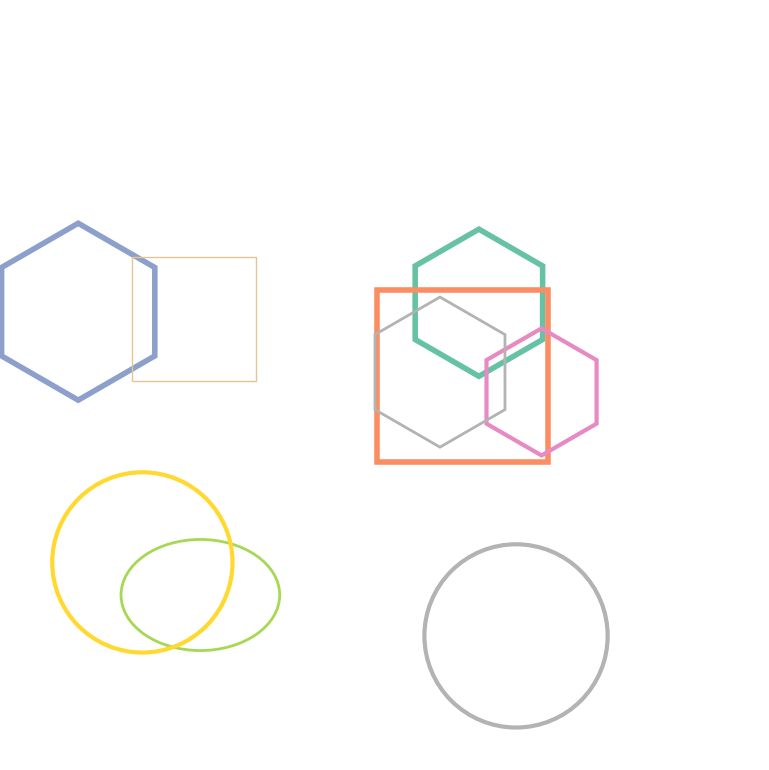[{"shape": "hexagon", "thickness": 2, "radius": 0.48, "center": [0.622, 0.607]}, {"shape": "square", "thickness": 2, "radius": 0.56, "center": [0.601, 0.512]}, {"shape": "hexagon", "thickness": 2, "radius": 0.57, "center": [0.102, 0.595]}, {"shape": "hexagon", "thickness": 1.5, "radius": 0.41, "center": [0.703, 0.491]}, {"shape": "oval", "thickness": 1, "radius": 0.52, "center": [0.26, 0.227]}, {"shape": "circle", "thickness": 1.5, "radius": 0.59, "center": [0.185, 0.27]}, {"shape": "square", "thickness": 0.5, "radius": 0.4, "center": [0.252, 0.586]}, {"shape": "hexagon", "thickness": 1, "radius": 0.49, "center": [0.571, 0.517]}, {"shape": "circle", "thickness": 1.5, "radius": 0.59, "center": [0.67, 0.174]}]